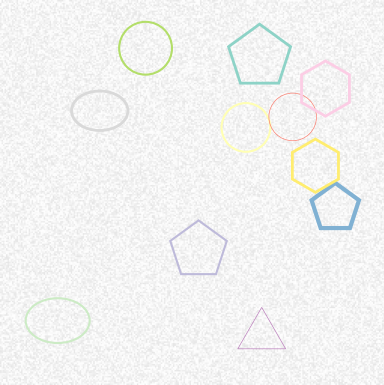[{"shape": "pentagon", "thickness": 2, "radius": 0.42, "center": [0.674, 0.853]}, {"shape": "circle", "thickness": 1.5, "radius": 0.32, "center": [0.639, 0.669]}, {"shape": "pentagon", "thickness": 1.5, "radius": 0.39, "center": [0.516, 0.35]}, {"shape": "circle", "thickness": 0.5, "radius": 0.31, "center": [0.76, 0.696]}, {"shape": "pentagon", "thickness": 3, "radius": 0.32, "center": [0.871, 0.46]}, {"shape": "circle", "thickness": 1.5, "radius": 0.34, "center": [0.378, 0.875]}, {"shape": "hexagon", "thickness": 2, "radius": 0.36, "center": [0.845, 0.77]}, {"shape": "oval", "thickness": 2, "radius": 0.37, "center": [0.259, 0.712]}, {"shape": "triangle", "thickness": 0.5, "radius": 0.36, "center": [0.68, 0.13]}, {"shape": "oval", "thickness": 1.5, "radius": 0.42, "center": [0.15, 0.167]}, {"shape": "hexagon", "thickness": 2, "radius": 0.35, "center": [0.819, 0.57]}]